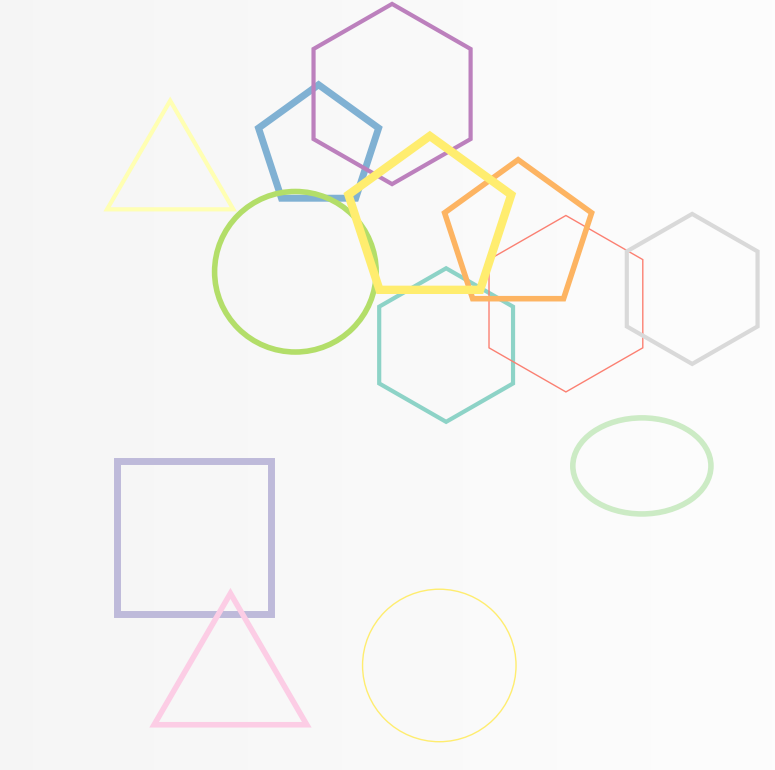[{"shape": "hexagon", "thickness": 1.5, "radius": 0.5, "center": [0.576, 0.552]}, {"shape": "triangle", "thickness": 1.5, "radius": 0.47, "center": [0.22, 0.775]}, {"shape": "square", "thickness": 2.5, "radius": 0.5, "center": [0.25, 0.302]}, {"shape": "hexagon", "thickness": 0.5, "radius": 0.57, "center": [0.73, 0.606]}, {"shape": "pentagon", "thickness": 2.5, "radius": 0.41, "center": [0.411, 0.808]}, {"shape": "pentagon", "thickness": 2, "radius": 0.5, "center": [0.669, 0.693]}, {"shape": "circle", "thickness": 2, "radius": 0.52, "center": [0.381, 0.647]}, {"shape": "triangle", "thickness": 2, "radius": 0.57, "center": [0.297, 0.116]}, {"shape": "hexagon", "thickness": 1.5, "radius": 0.49, "center": [0.893, 0.625]}, {"shape": "hexagon", "thickness": 1.5, "radius": 0.59, "center": [0.506, 0.878]}, {"shape": "oval", "thickness": 2, "radius": 0.45, "center": [0.828, 0.395]}, {"shape": "pentagon", "thickness": 3, "radius": 0.55, "center": [0.555, 0.713]}, {"shape": "circle", "thickness": 0.5, "radius": 0.5, "center": [0.567, 0.136]}]